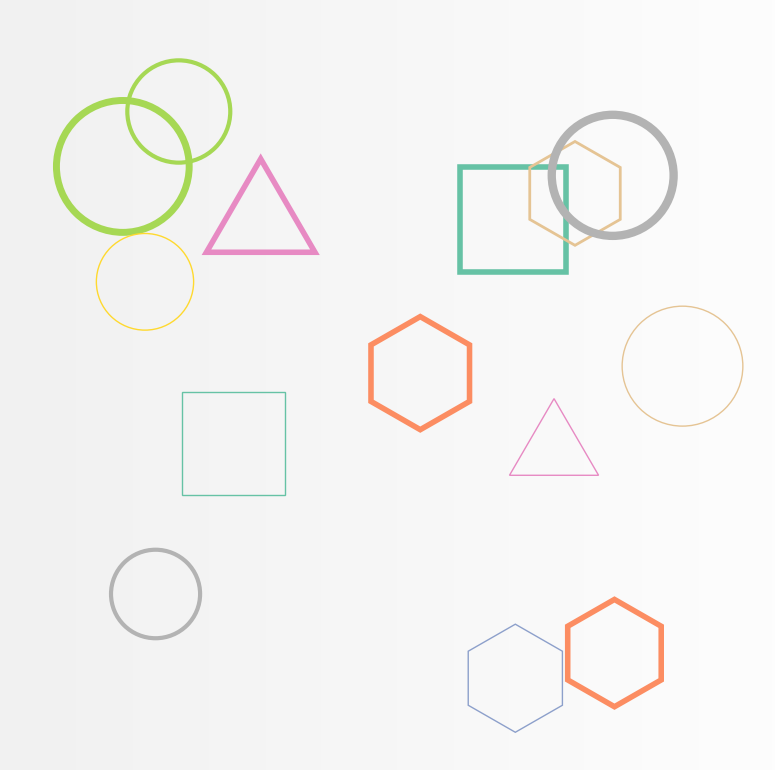[{"shape": "square", "thickness": 2, "radius": 0.34, "center": [0.662, 0.715]}, {"shape": "square", "thickness": 0.5, "radius": 0.33, "center": [0.302, 0.424]}, {"shape": "hexagon", "thickness": 2, "radius": 0.35, "center": [0.793, 0.152]}, {"shape": "hexagon", "thickness": 2, "radius": 0.37, "center": [0.542, 0.515]}, {"shape": "hexagon", "thickness": 0.5, "radius": 0.35, "center": [0.665, 0.119]}, {"shape": "triangle", "thickness": 0.5, "radius": 0.33, "center": [0.715, 0.416]}, {"shape": "triangle", "thickness": 2, "radius": 0.4, "center": [0.336, 0.713]}, {"shape": "circle", "thickness": 2.5, "radius": 0.43, "center": [0.158, 0.784]}, {"shape": "circle", "thickness": 1.5, "radius": 0.33, "center": [0.231, 0.855]}, {"shape": "circle", "thickness": 0.5, "radius": 0.31, "center": [0.187, 0.634]}, {"shape": "circle", "thickness": 0.5, "radius": 0.39, "center": [0.881, 0.524]}, {"shape": "hexagon", "thickness": 1, "radius": 0.34, "center": [0.742, 0.749]}, {"shape": "circle", "thickness": 1.5, "radius": 0.29, "center": [0.201, 0.229]}, {"shape": "circle", "thickness": 3, "radius": 0.39, "center": [0.791, 0.772]}]